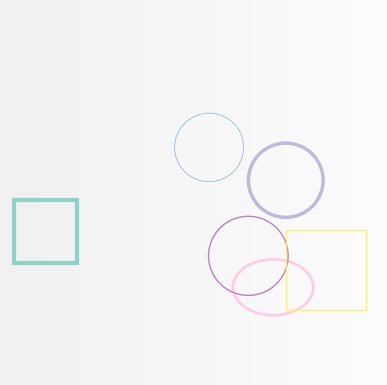[{"shape": "square", "thickness": 3, "radius": 0.41, "center": [0.118, 0.399]}, {"shape": "circle", "thickness": 2.5, "radius": 0.48, "center": [0.738, 0.532]}, {"shape": "circle", "thickness": 0.5, "radius": 0.45, "center": [0.54, 0.617]}, {"shape": "oval", "thickness": 2, "radius": 0.52, "center": [0.705, 0.254]}, {"shape": "circle", "thickness": 1, "radius": 0.51, "center": [0.641, 0.335]}, {"shape": "square", "thickness": 1, "radius": 0.52, "center": [0.842, 0.298]}]